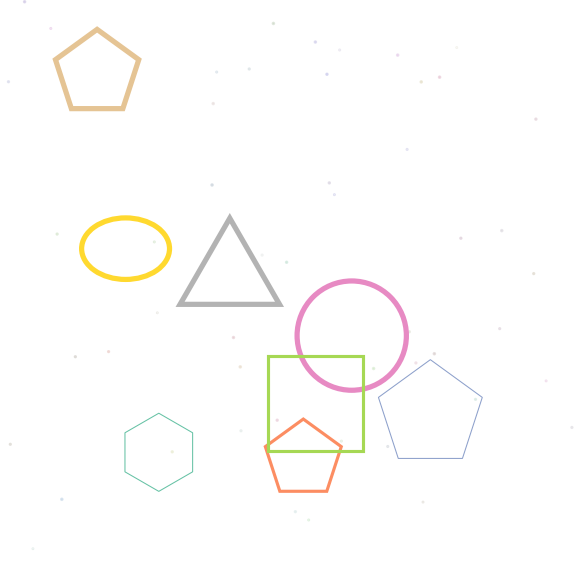[{"shape": "hexagon", "thickness": 0.5, "radius": 0.34, "center": [0.275, 0.216]}, {"shape": "pentagon", "thickness": 1.5, "radius": 0.35, "center": [0.525, 0.204]}, {"shape": "pentagon", "thickness": 0.5, "radius": 0.47, "center": [0.745, 0.282]}, {"shape": "circle", "thickness": 2.5, "radius": 0.47, "center": [0.609, 0.418]}, {"shape": "square", "thickness": 1.5, "radius": 0.41, "center": [0.546, 0.3]}, {"shape": "oval", "thickness": 2.5, "radius": 0.38, "center": [0.217, 0.569]}, {"shape": "pentagon", "thickness": 2.5, "radius": 0.38, "center": [0.168, 0.872]}, {"shape": "triangle", "thickness": 2.5, "radius": 0.5, "center": [0.398, 0.522]}]